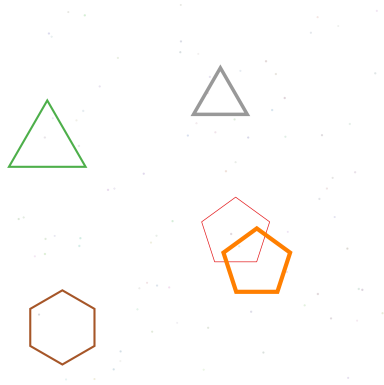[{"shape": "pentagon", "thickness": 0.5, "radius": 0.46, "center": [0.612, 0.395]}, {"shape": "triangle", "thickness": 1.5, "radius": 0.57, "center": [0.123, 0.624]}, {"shape": "pentagon", "thickness": 3, "radius": 0.46, "center": [0.667, 0.316]}, {"shape": "hexagon", "thickness": 1.5, "radius": 0.48, "center": [0.162, 0.15]}, {"shape": "triangle", "thickness": 2.5, "radius": 0.4, "center": [0.572, 0.743]}]